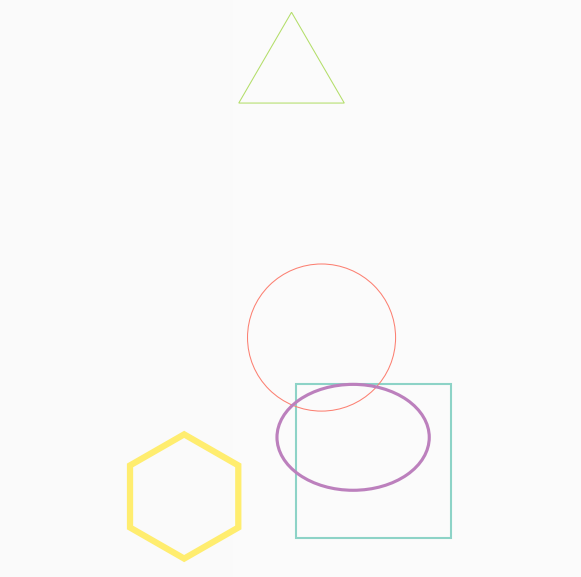[{"shape": "square", "thickness": 1, "radius": 0.67, "center": [0.643, 0.2]}, {"shape": "circle", "thickness": 0.5, "radius": 0.64, "center": [0.553, 0.415]}, {"shape": "triangle", "thickness": 0.5, "radius": 0.52, "center": [0.502, 0.873]}, {"shape": "oval", "thickness": 1.5, "radius": 0.65, "center": [0.608, 0.242]}, {"shape": "hexagon", "thickness": 3, "radius": 0.54, "center": [0.317, 0.139]}]